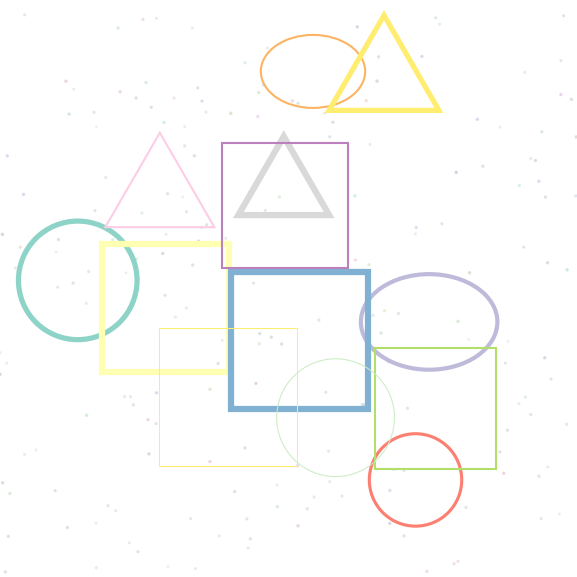[{"shape": "circle", "thickness": 2.5, "radius": 0.51, "center": [0.135, 0.514]}, {"shape": "square", "thickness": 3, "radius": 0.55, "center": [0.286, 0.466]}, {"shape": "oval", "thickness": 2, "radius": 0.59, "center": [0.743, 0.442]}, {"shape": "circle", "thickness": 1.5, "radius": 0.4, "center": [0.72, 0.168]}, {"shape": "square", "thickness": 3, "radius": 0.59, "center": [0.519, 0.41]}, {"shape": "oval", "thickness": 1, "radius": 0.45, "center": [0.542, 0.875]}, {"shape": "square", "thickness": 1, "radius": 0.52, "center": [0.753, 0.292]}, {"shape": "triangle", "thickness": 1, "radius": 0.55, "center": [0.277, 0.66]}, {"shape": "triangle", "thickness": 3, "radius": 0.45, "center": [0.491, 0.672]}, {"shape": "square", "thickness": 1, "radius": 0.54, "center": [0.493, 0.643]}, {"shape": "circle", "thickness": 0.5, "radius": 0.51, "center": [0.581, 0.276]}, {"shape": "square", "thickness": 0.5, "radius": 0.6, "center": [0.395, 0.312]}, {"shape": "triangle", "thickness": 2.5, "radius": 0.55, "center": [0.665, 0.863]}]